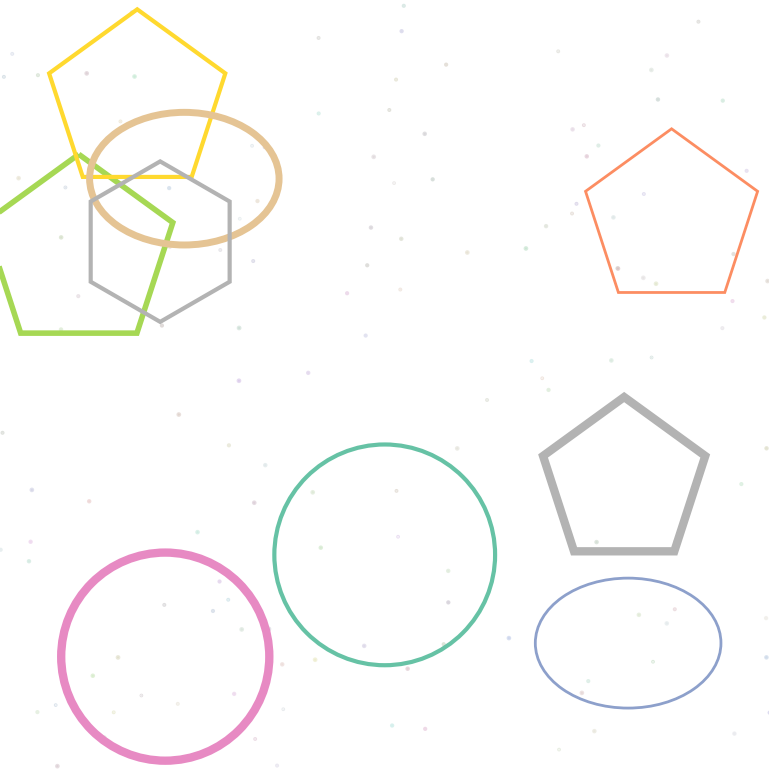[{"shape": "circle", "thickness": 1.5, "radius": 0.72, "center": [0.5, 0.279]}, {"shape": "pentagon", "thickness": 1, "radius": 0.59, "center": [0.872, 0.715]}, {"shape": "oval", "thickness": 1, "radius": 0.6, "center": [0.816, 0.165]}, {"shape": "circle", "thickness": 3, "radius": 0.68, "center": [0.215, 0.147]}, {"shape": "pentagon", "thickness": 2, "radius": 0.64, "center": [0.102, 0.671]}, {"shape": "pentagon", "thickness": 1.5, "radius": 0.6, "center": [0.178, 0.868]}, {"shape": "oval", "thickness": 2.5, "radius": 0.62, "center": [0.239, 0.768]}, {"shape": "pentagon", "thickness": 3, "radius": 0.55, "center": [0.811, 0.374]}, {"shape": "hexagon", "thickness": 1.5, "radius": 0.52, "center": [0.208, 0.686]}]